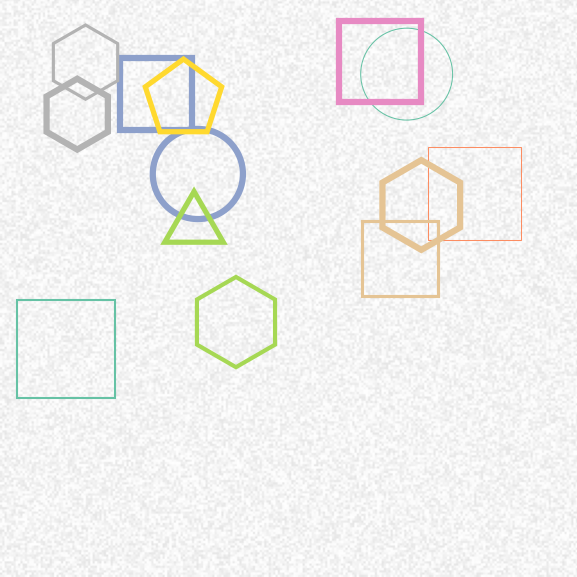[{"shape": "circle", "thickness": 0.5, "radius": 0.4, "center": [0.704, 0.871]}, {"shape": "square", "thickness": 1, "radius": 0.42, "center": [0.115, 0.395]}, {"shape": "square", "thickness": 0.5, "radius": 0.4, "center": [0.822, 0.664]}, {"shape": "circle", "thickness": 3, "radius": 0.39, "center": [0.343, 0.698]}, {"shape": "square", "thickness": 3, "radius": 0.31, "center": [0.27, 0.837]}, {"shape": "square", "thickness": 3, "radius": 0.35, "center": [0.658, 0.893]}, {"shape": "hexagon", "thickness": 2, "radius": 0.39, "center": [0.409, 0.441]}, {"shape": "triangle", "thickness": 2.5, "radius": 0.29, "center": [0.336, 0.609]}, {"shape": "pentagon", "thickness": 2.5, "radius": 0.35, "center": [0.318, 0.827]}, {"shape": "square", "thickness": 1.5, "radius": 0.33, "center": [0.693, 0.552]}, {"shape": "hexagon", "thickness": 3, "radius": 0.39, "center": [0.729, 0.644]}, {"shape": "hexagon", "thickness": 1.5, "radius": 0.32, "center": [0.148, 0.892]}, {"shape": "hexagon", "thickness": 3, "radius": 0.31, "center": [0.134, 0.801]}]